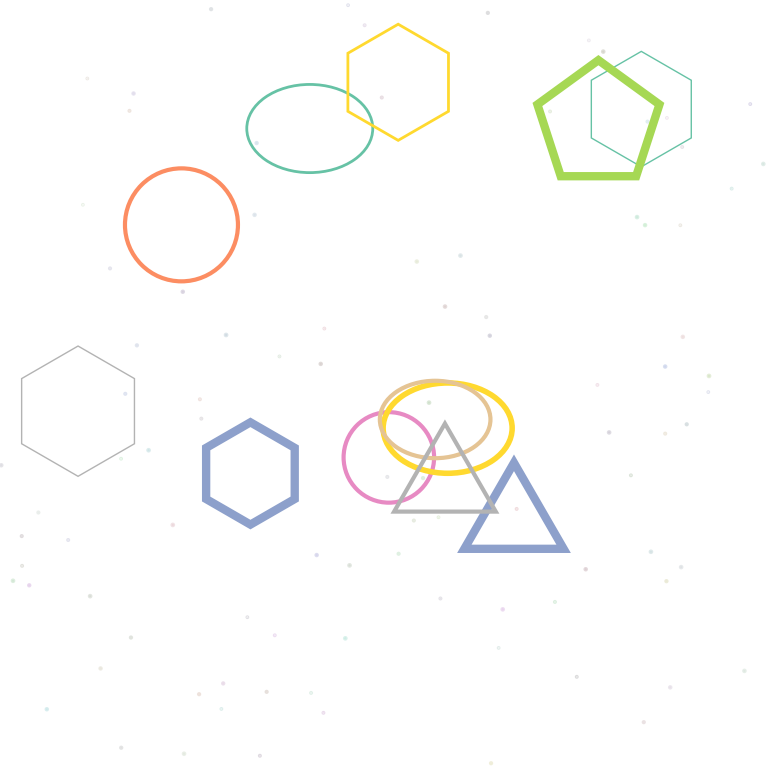[{"shape": "oval", "thickness": 1, "radius": 0.41, "center": [0.402, 0.833]}, {"shape": "hexagon", "thickness": 0.5, "radius": 0.37, "center": [0.833, 0.858]}, {"shape": "circle", "thickness": 1.5, "radius": 0.37, "center": [0.236, 0.708]}, {"shape": "hexagon", "thickness": 3, "radius": 0.33, "center": [0.325, 0.385]}, {"shape": "triangle", "thickness": 3, "radius": 0.37, "center": [0.668, 0.324]}, {"shape": "circle", "thickness": 1.5, "radius": 0.29, "center": [0.505, 0.406]}, {"shape": "pentagon", "thickness": 3, "radius": 0.42, "center": [0.777, 0.839]}, {"shape": "hexagon", "thickness": 1, "radius": 0.38, "center": [0.517, 0.893]}, {"shape": "oval", "thickness": 2, "radius": 0.42, "center": [0.581, 0.444]}, {"shape": "oval", "thickness": 1.5, "radius": 0.36, "center": [0.565, 0.455]}, {"shape": "triangle", "thickness": 1.5, "radius": 0.38, "center": [0.578, 0.374]}, {"shape": "hexagon", "thickness": 0.5, "radius": 0.42, "center": [0.101, 0.466]}]